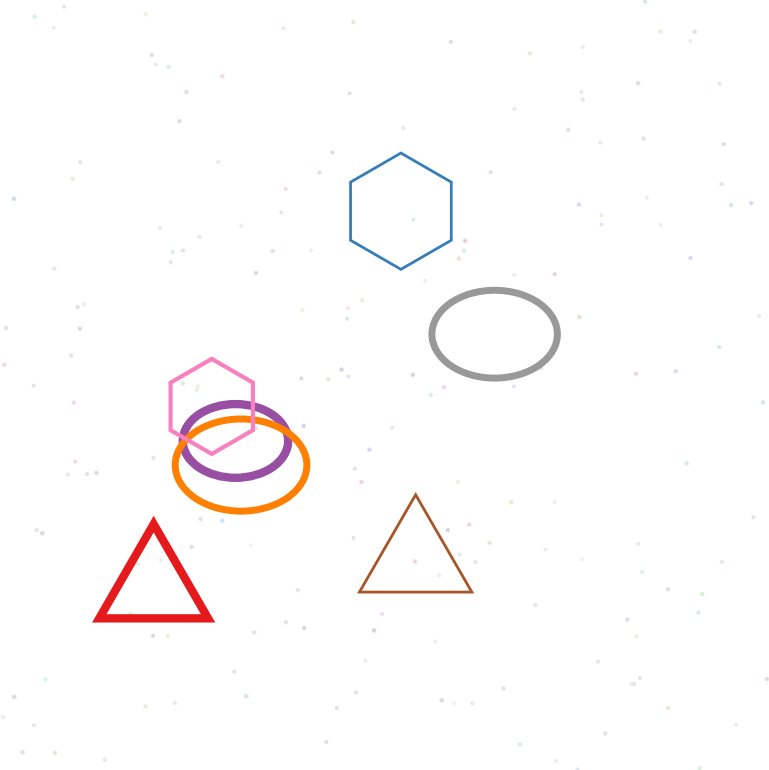[{"shape": "triangle", "thickness": 3, "radius": 0.41, "center": [0.2, 0.238]}, {"shape": "hexagon", "thickness": 1, "radius": 0.38, "center": [0.521, 0.726]}, {"shape": "oval", "thickness": 3, "radius": 0.34, "center": [0.306, 0.427]}, {"shape": "oval", "thickness": 2.5, "radius": 0.43, "center": [0.313, 0.396]}, {"shape": "triangle", "thickness": 1, "radius": 0.42, "center": [0.54, 0.273]}, {"shape": "hexagon", "thickness": 1.5, "radius": 0.31, "center": [0.275, 0.472]}, {"shape": "oval", "thickness": 2.5, "radius": 0.41, "center": [0.642, 0.566]}]